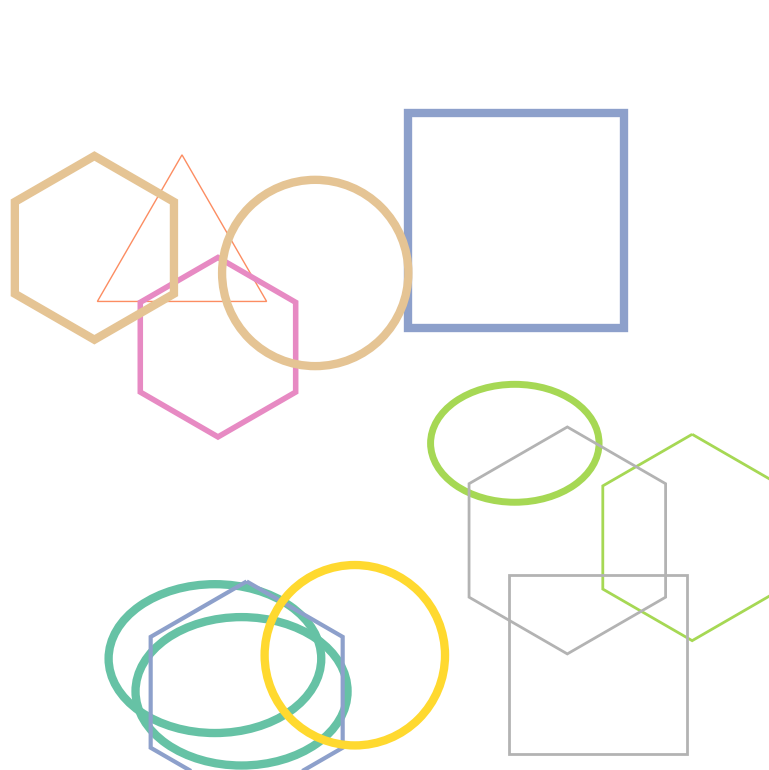[{"shape": "oval", "thickness": 3, "radius": 0.69, "center": [0.314, 0.102]}, {"shape": "oval", "thickness": 3, "radius": 0.69, "center": [0.279, 0.145]}, {"shape": "triangle", "thickness": 0.5, "radius": 0.63, "center": [0.236, 0.672]}, {"shape": "square", "thickness": 3, "radius": 0.7, "center": [0.67, 0.714]}, {"shape": "hexagon", "thickness": 1.5, "radius": 0.72, "center": [0.32, 0.101]}, {"shape": "hexagon", "thickness": 2, "radius": 0.58, "center": [0.283, 0.549]}, {"shape": "oval", "thickness": 2.5, "radius": 0.55, "center": [0.669, 0.424]}, {"shape": "hexagon", "thickness": 1, "radius": 0.67, "center": [0.899, 0.302]}, {"shape": "circle", "thickness": 3, "radius": 0.59, "center": [0.461, 0.149]}, {"shape": "hexagon", "thickness": 3, "radius": 0.6, "center": [0.123, 0.678]}, {"shape": "circle", "thickness": 3, "radius": 0.6, "center": [0.409, 0.645]}, {"shape": "square", "thickness": 1, "radius": 0.58, "center": [0.777, 0.137]}, {"shape": "hexagon", "thickness": 1, "radius": 0.74, "center": [0.737, 0.298]}]